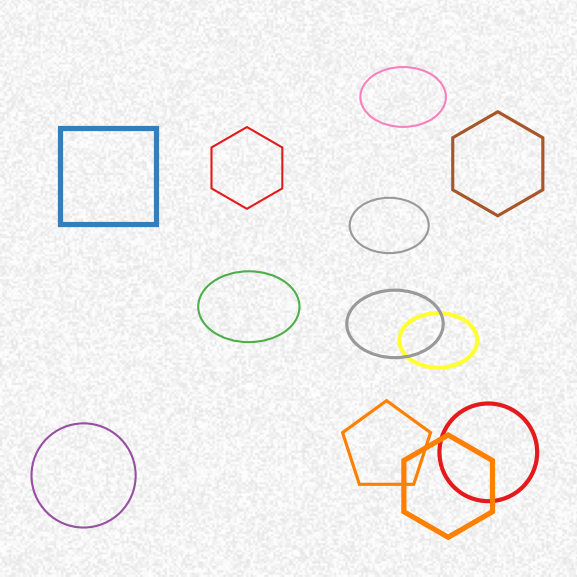[{"shape": "hexagon", "thickness": 1, "radius": 0.35, "center": [0.428, 0.708]}, {"shape": "circle", "thickness": 2, "radius": 0.42, "center": [0.846, 0.216]}, {"shape": "square", "thickness": 2.5, "radius": 0.42, "center": [0.188, 0.694]}, {"shape": "oval", "thickness": 1, "radius": 0.44, "center": [0.431, 0.468]}, {"shape": "circle", "thickness": 1, "radius": 0.45, "center": [0.145, 0.176]}, {"shape": "pentagon", "thickness": 1.5, "radius": 0.4, "center": [0.669, 0.225]}, {"shape": "hexagon", "thickness": 2.5, "radius": 0.44, "center": [0.776, 0.157]}, {"shape": "oval", "thickness": 2, "radius": 0.34, "center": [0.759, 0.41]}, {"shape": "hexagon", "thickness": 1.5, "radius": 0.45, "center": [0.862, 0.716]}, {"shape": "oval", "thickness": 1, "radius": 0.37, "center": [0.698, 0.831]}, {"shape": "oval", "thickness": 1.5, "radius": 0.42, "center": [0.684, 0.438]}, {"shape": "oval", "thickness": 1, "radius": 0.34, "center": [0.674, 0.609]}]